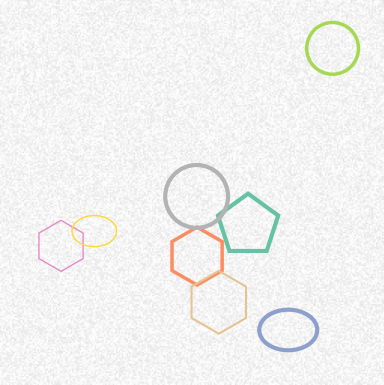[{"shape": "pentagon", "thickness": 3, "radius": 0.41, "center": [0.644, 0.415]}, {"shape": "hexagon", "thickness": 2.5, "radius": 0.38, "center": [0.512, 0.335]}, {"shape": "oval", "thickness": 3, "radius": 0.38, "center": [0.749, 0.143]}, {"shape": "hexagon", "thickness": 1, "radius": 0.33, "center": [0.158, 0.361]}, {"shape": "circle", "thickness": 2.5, "radius": 0.34, "center": [0.864, 0.874]}, {"shape": "oval", "thickness": 1, "radius": 0.29, "center": [0.245, 0.4]}, {"shape": "hexagon", "thickness": 1.5, "radius": 0.41, "center": [0.568, 0.215]}, {"shape": "circle", "thickness": 3, "radius": 0.41, "center": [0.511, 0.49]}]